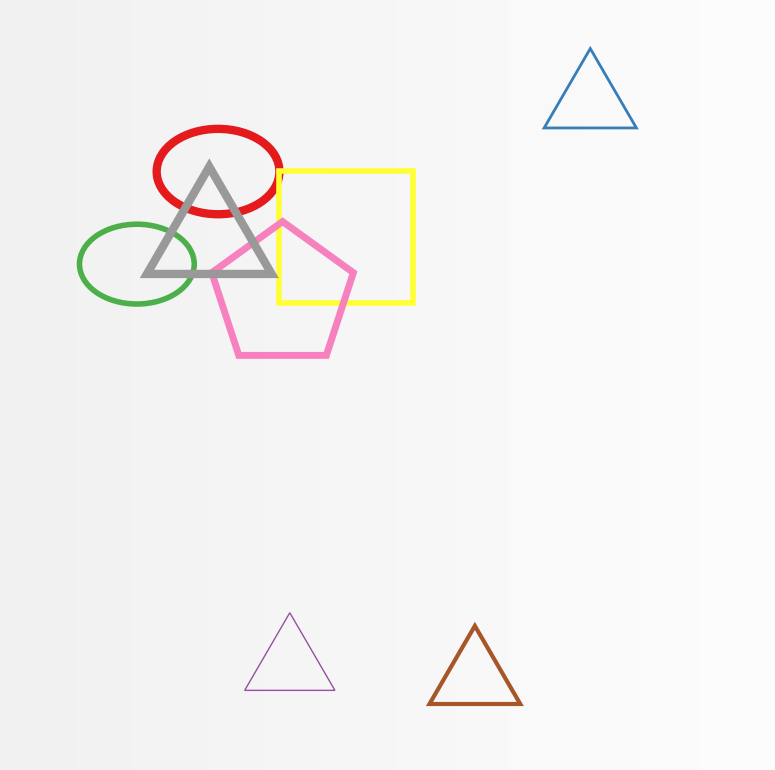[{"shape": "oval", "thickness": 3, "radius": 0.4, "center": [0.281, 0.777]}, {"shape": "triangle", "thickness": 1, "radius": 0.34, "center": [0.762, 0.868]}, {"shape": "oval", "thickness": 2, "radius": 0.37, "center": [0.177, 0.657]}, {"shape": "triangle", "thickness": 0.5, "radius": 0.34, "center": [0.374, 0.137]}, {"shape": "square", "thickness": 2, "radius": 0.43, "center": [0.447, 0.692]}, {"shape": "triangle", "thickness": 1.5, "radius": 0.34, "center": [0.613, 0.12]}, {"shape": "pentagon", "thickness": 2.5, "radius": 0.48, "center": [0.365, 0.616]}, {"shape": "triangle", "thickness": 3, "radius": 0.46, "center": [0.27, 0.691]}]